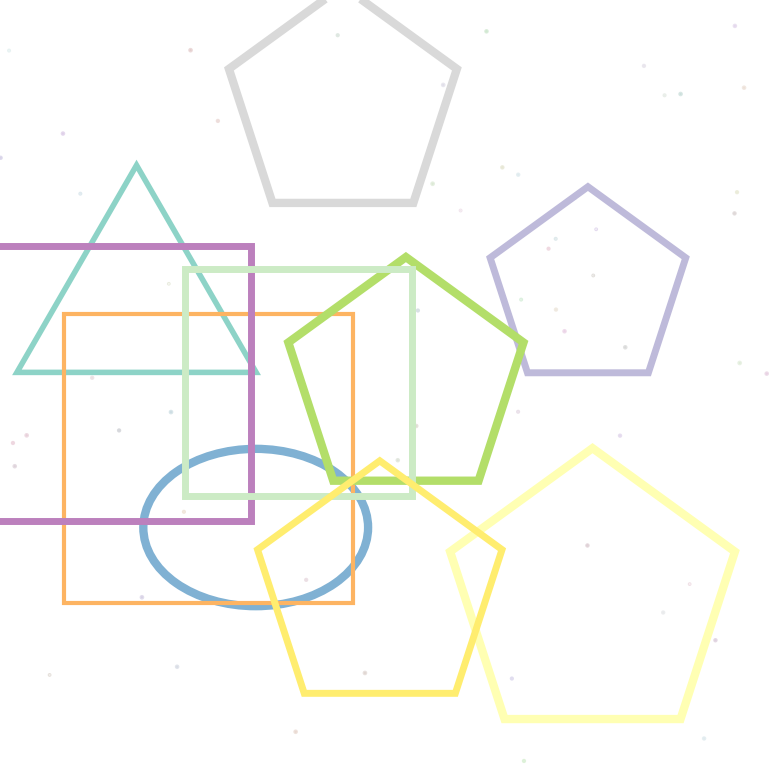[{"shape": "triangle", "thickness": 2, "radius": 0.9, "center": [0.177, 0.606]}, {"shape": "pentagon", "thickness": 3, "radius": 0.97, "center": [0.77, 0.223]}, {"shape": "pentagon", "thickness": 2.5, "radius": 0.67, "center": [0.764, 0.624]}, {"shape": "oval", "thickness": 3, "radius": 0.73, "center": [0.332, 0.315]}, {"shape": "square", "thickness": 1.5, "radius": 0.94, "center": [0.271, 0.405]}, {"shape": "pentagon", "thickness": 3, "radius": 0.8, "center": [0.527, 0.506]}, {"shape": "pentagon", "thickness": 3, "radius": 0.78, "center": [0.445, 0.862]}, {"shape": "square", "thickness": 2.5, "radius": 0.89, "center": [0.147, 0.502]}, {"shape": "square", "thickness": 2.5, "radius": 0.74, "center": [0.387, 0.504]}, {"shape": "pentagon", "thickness": 2.5, "radius": 0.83, "center": [0.493, 0.235]}]